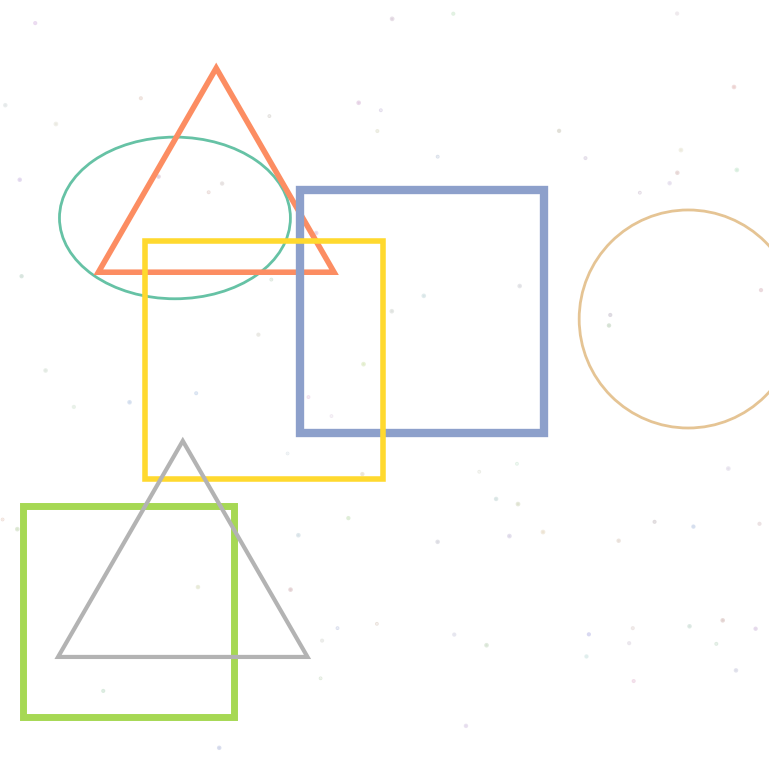[{"shape": "oval", "thickness": 1, "radius": 0.75, "center": [0.227, 0.717]}, {"shape": "triangle", "thickness": 2, "radius": 0.88, "center": [0.281, 0.735]}, {"shape": "square", "thickness": 3, "radius": 0.79, "center": [0.548, 0.596]}, {"shape": "square", "thickness": 2.5, "radius": 0.69, "center": [0.167, 0.206]}, {"shape": "square", "thickness": 2, "radius": 0.77, "center": [0.343, 0.533]}, {"shape": "circle", "thickness": 1, "radius": 0.71, "center": [0.894, 0.586]}, {"shape": "triangle", "thickness": 1.5, "radius": 0.94, "center": [0.237, 0.24]}]